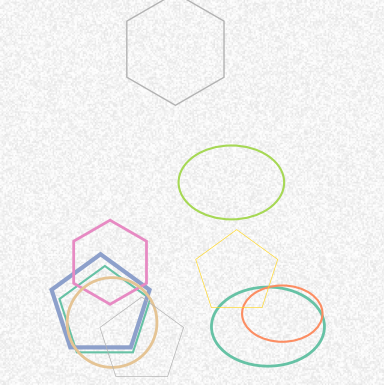[{"shape": "pentagon", "thickness": 1.5, "radius": 0.62, "center": [0.272, 0.185]}, {"shape": "oval", "thickness": 2, "radius": 0.73, "center": [0.696, 0.152]}, {"shape": "oval", "thickness": 1.5, "radius": 0.52, "center": [0.733, 0.185]}, {"shape": "pentagon", "thickness": 3, "radius": 0.67, "center": [0.261, 0.206]}, {"shape": "hexagon", "thickness": 2, "radius": 0.55, "center": [0.286, 0.319]}, {"shape": "oval", "thickness": 1.5, "radius": 0.69, "center": [0.601, 0.526]}, {"shape": "pentagon", "thickness": 0.5, "radius": 0.56, "center": [0.615, 0.292]}, {"shape": "circle", "thickness": 2, "radius": 0.58, "center": [0.291, 0.162]}, {"shape": "hexagon", "thickness": 1, "radius": 0.73, "center": [0.456, 0.872]}, {"shape": "pentagon", "thickness": 0.5, "radius": 0.57, "center": [0.368, 0.114]}]